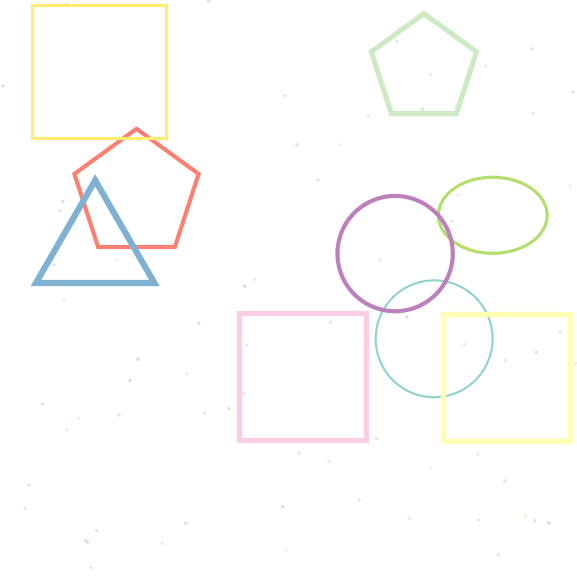[{"shape": "circle", "thickness": 1, "radius": 0.51, "center": [0.752, 0.413]}, {"shape": "square", "thickness": 2.5, "radius": 0.55, "center": [0.877, 0.346]}, {"shape": "pentagon", "thickness": 2, "radius": 0.57, "center": [0.236, 0.663]}, {"shape": "triangle", "thickness": 3, "radius": 0.59, "center": [0.165, 0.568]}, {"shape": "oval", "thickness": 1.5, "radius": 0.47, "center": [0.853, 0.626]}, {"shape": "square", "thickness": 2.5, "radius": 0.55, "center": [0.524, 0.347]}, {"shape": "circle", "thickness": 2, "radius": 0.5, "center": [0.684, 0.56]}, {"shape": "pentagon", "thickness": 2.5, "radius": 0.48, "center": [0.734, 0.88]}, {"shape": "square", "thickness": 1.5, "radius": 0.58, "center": [0.171, 0.876]}]